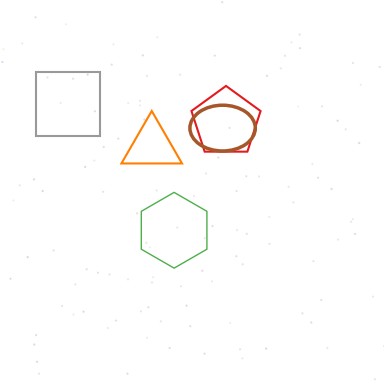[{"shape": "pentagon", "thickness": 1.5, "radius": 0.47, "center": [0.587, 0.682]}, {"shape": "hexagon", "thickness": 1, "radius": 0.49, "center": [0.452, 0.402]}, {"shape": "triangle", "thickness": 1.5, "radius": 0.45, "center": [0.394, 0.621]}, {"shape": "oval", "thickness": 2.5, "radius": 0.42, "center": [0.578, 0.667]}, {"shape": "square", "thickness": 1.5, "radius": 0.42, "center": [0.176, 0.73]}]